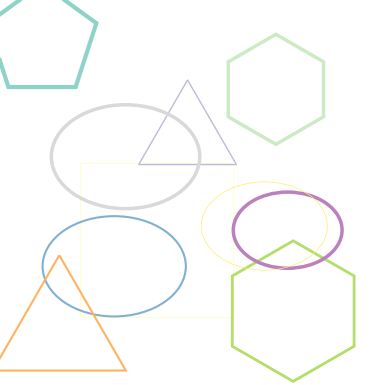[{"shape": "pentagon", "thickness": 3, "radius": 0.74, "center": [0.109, 0.894]}, {"shape": "square", "thickness": 0.5, "radius": 0.99, "center": [0.407, 0.377]}, {"shape": "triangle", "thickness": 1, "radius": 0.73, "center": [0.487, 0.646]}, {"shape": "oval", "thickness": 1.5, "radius": 0.93, "center": [0.297, 0.308]}, {"shape": "triangle", "thickness": 1.5, "radius": 1.0, "center": [0.154, 0.137]}, {"shape": "hexagon", "thickness": 2, "radius": 0.91, "center": [0.762, 0.192]}, {"shape": "oval", "thickness": 2.5, "radius": 0.96, "center": [0.326, 0.593]}, {"shape": "oval", "thickness": 2.5, "radius": 0.71, "center": [0.747, 0.402]}, {"shape": "hexagon", "thickness": 2.5, "radius": 0.71, "center": [0.717, 0.768]}, {"shape": "oval", "thickness": 0.5, "radius": 0.82, "center": [0.687, 0.413]}]